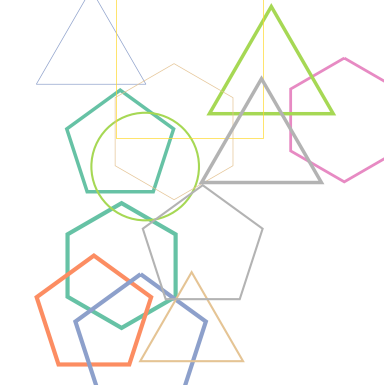[{"shape": "hexagon", "thickness": 3, "radius": 0.81, "center": [0.316, 0.31]}, {"shape": "pentagon", "thickness": 2.5, "radius": 0.73, "center": [0.312, 0.62]}, {"shape": "pentagon", "thickness": 3, "radius": 0.78, "center": [0.244, 0.18]}, {"shape": "pentagon", "thickness": 3, "radius": 0.89, "center": [0.365, 0.11]}, {"shape": "triangle", "thickness": 0.5, "radius": 0.82, "center": [0.237, 0.863]}, {"shape": "hexagon", "thickness": 2, "radius": 0.8, "center": [0.894, 0.688]}, {"shape": "circle", "thickness": 1.5, "radius": 0.7, "center": [0.377, 0.567]}, {"shape": "triangle", "thickness": 2.5, "radius": 0.93, "center": [0.705, 0.797]}, {"shape": "square", "thickness": 0.5, "radius": 0.96, "center": [0.492, 0.832]}, {"shape": "hexagon", "thickness": 0.5, "radius": 0.88, "center": [0.452, 0.658]}, {"shape": "triangle", "thickness": 1.5, "radius": 0.77, "center": [0.498, 0.139]}, {"shape": "pentagon", "thickness": 1.5, "radius": 0.82, "center": [0.527, 0.355]}, {"shape": "triangle", "thickness": 2.5, "radius": 0.9, "center": [0.679, 0.616]}]